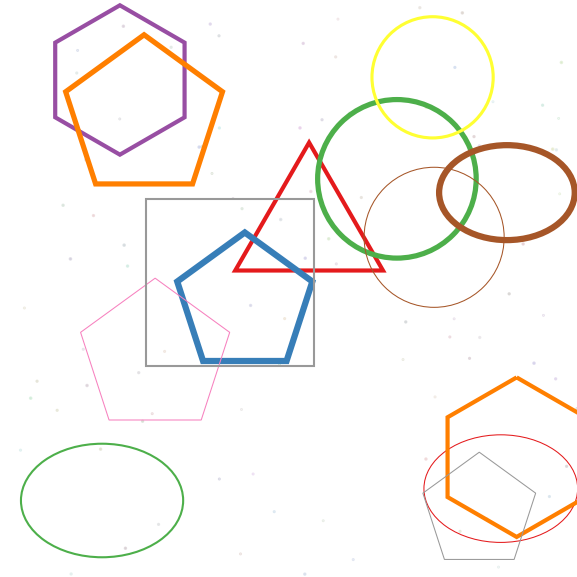[{"shape": "oval", "thickness": 0.5, "radius": 0.67, "center": [0.867, 0.153]}, {"shape": "triangle", "thickness": 2, "radius": 0.74, "center": [0.535, 0.605]}, {"shape": "pentagon", "thickness": 3, "radius": 0.62, "center": [0.424, 0.474]}, {"shape": "circle", "thickness": 2.5, "radius": 0.69, "center": [0.687, 0.689]}, {"shape": "oval", "thickness": 1, "radius": 0.7, "center": [0.177, 0.132]}, {"shape": "hexagon", "thickness": 2, "radius": 0.65, "center": [0.208, 0.861]}, {"shape": "pentagon", "thickness": 2.5, "radius": 0.71, "center": [0.249, 0.796]}, {"shape": "hexagon", "thickness": 2, "radius": 0.69, "center": [0.895, 0.207]}, {"shape": "circle", "thickness": 1.5, "radius": 0.52, "center": [0.749, 0.865]}, {"shape": "circle", "thickness": 0.5, "radius": 0.61, "center": [0.752, 0.588]}, {"shape": "oval", "thickness": 3, "radius": 0.59, "center": [0.878, 0.666]}, {"shape": "pentagon", "thickness": 0.5, "radius": 0.68, "center": [0.269, 0.382]}, {"shape": "pentagon", "thickness": 0.5, "radius": 0.51, "center": [0.83, 0.113]}, {"shape": "square", "thickness": 1, "radius": 0.72, "center": [0.398, 0.51]}]